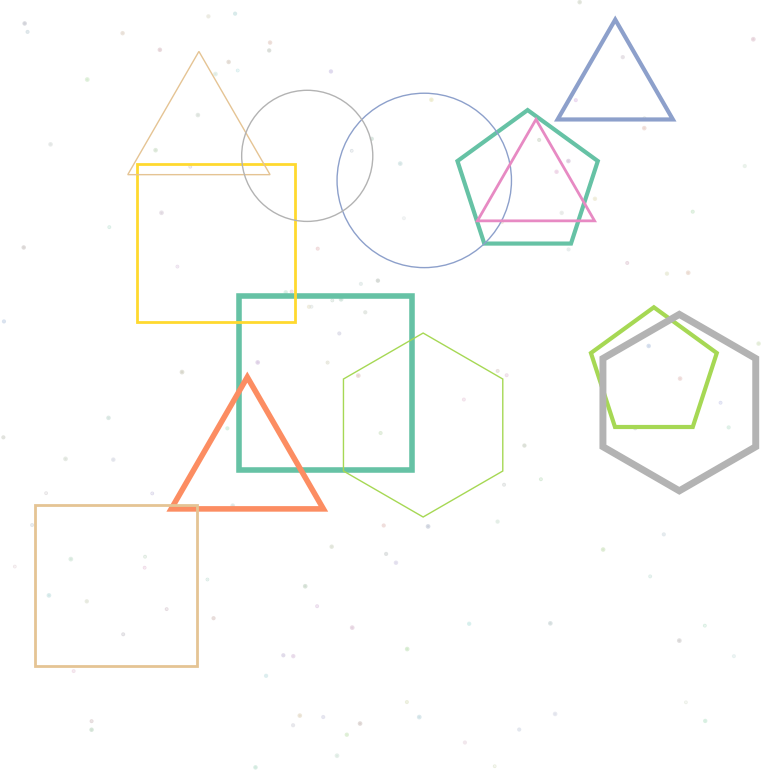[{"shape": "square", "thickness": 2, "radius": 0.56, "center": [0.423, 0.503]}, {"shape": "pentagon", "thickness": 1.5, "radius": 0.48, "center": [0.685, 0.761]}, {"shape": "triangle", "thickness": 2, "radius": 0.57, "center": [0.321, 0.396]}, {"shape": "triangle", "thickness": 1.5, "radius": 0.43, "center": [0.799, 0.888]}, {"shape": "circle", "thickness": 0.5, "radius": 0.57, "center": [0.551, 0.766]}, {"shape": "triangle", "thickness": 1, "radius": 0.44, "center": [0.696, 0.757]}, {"shape": "pentagon", "thickness": 1.5, "radius": 0.43, "center": [0.849, 0.515]}, {"shape": "hexagon", "thickness": 0.5, "radius": 0.6, "center": [0.55, 0.448]}, {"shape": "square", "thickness": 1, "radius": 0.51, "center": [0.28, 0.685]}, {"shape": "triangle", "thickness": 0.5, "radius": 0.53, "center": [0.258, 0.827]}, {"shape": "square", "thickness": 1, "radius": 0.52, "center": [0.15, 0.239]}, {"shape": "hexagon", "thickness": 2.5, "radius": 0.57, "center": [0.882, 0.477]}, {"shape": "circle", "thickness": 0.5, "radius": 0.43, "center": [0.399, 0.798]}]